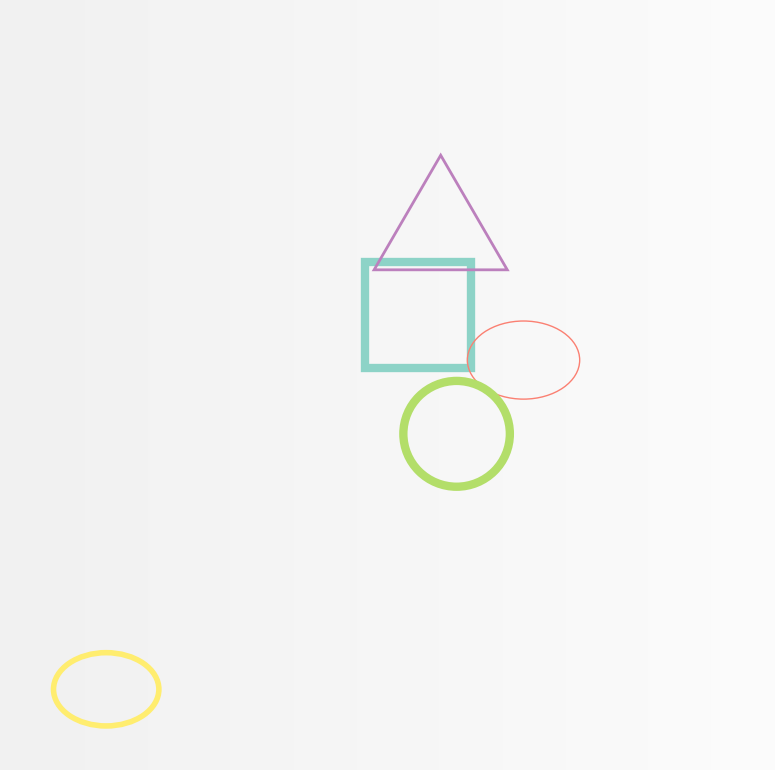[{"shape": "square", "thickness": 3, "radius": 0.34, "center": [0.539, 0.591]}, {"shape": "oval", "thickness": 0.5, "radius": 0.36, "center": [0.676, 0.532]}, {"shape": "circle", "thickness": 3, "radius": 0.34, "center": [0.589, 0.437]}, {"shape": "triangle", "thickness": 1, "radius": 0.5, "center": [0.569, 0.699]}, {"shape": "oval", "thickness": 2, "radius": 0.34, "center": [0.137, 0.105]}]